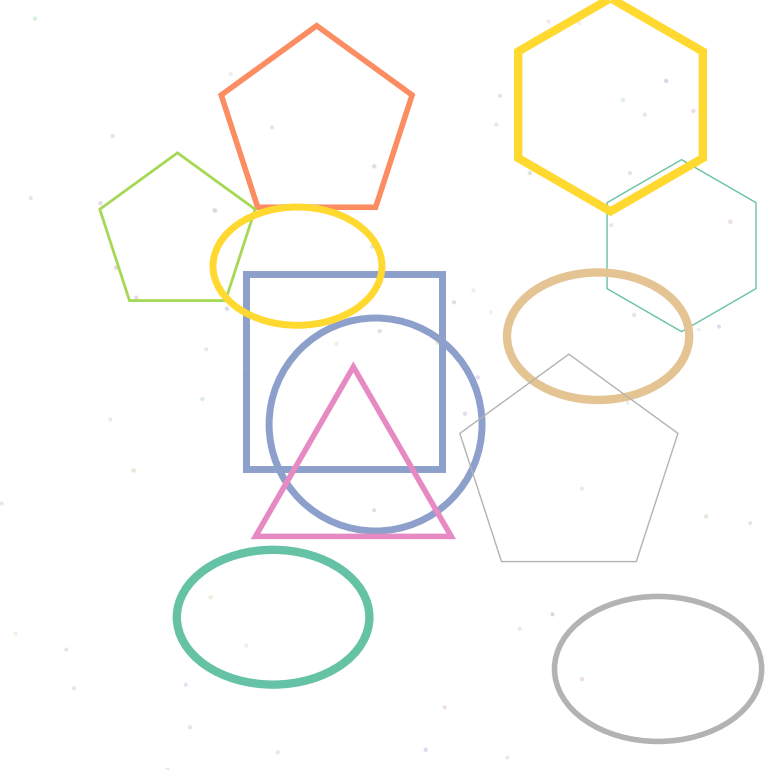[{"shape": "hexagon", "thickness": 0.5, "radius": 0.56, "center": [0.885, 0.681]}, {"shape": "oval", "thickness": 3, "radius": 0.63, "center": [0.355, 0.198]}, {"shape": "pentagon", "thickness": 2, "radius": 0.65, "center": [0.411, 0.836]}, {"shape": "circle", "thickness": 2.5, "radius": 0.69, "center": [0.488, 0.449]}, {"shape": "square", "thickness": 2.5, "radius": 0.63, "center": [0.447, 0.517]}, {"shape": "triangle", "thickness": 2, "radius": 0.73, "center": [0.459, 0.377]}, {"shape": "pentagon", "thickness": 1, "radius": 0.53, "center": [0.23, 0.695]}, {"shape": "hexagon", "thickness": 3, "radius": 0.69, "center": [0.793, 0.864]}, {"shape": "oval", "thickness": 2.5, "radius": 0.55, "center": [0.386, 0.654]}, {"shape": "oval", "thickness": 3, "radius": 0.59, "center": [0.777, 0.563]}, {"shape": "oval", "thickness": 2, "radius": 0.67, "center": [0.855, 0.131]}, {"shape": "pentagon", "thickness": 0.5, "radius": 0.74, "center": [0.739, 0.391]}]